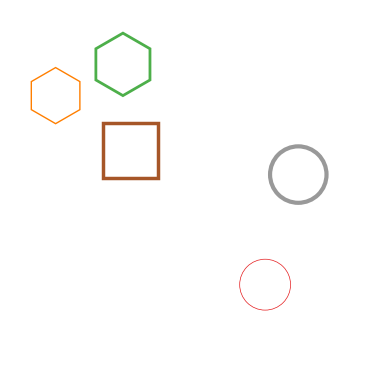[{"shape": "circle", "thickness": 0.5, "radius": 0.33, "center": [0.689, 0.261]}, {"shape": "hexagon", "thickness": 2, "radius": 0.41, "center": [0.319, 0.833]}, {"shape": "hexagon", "thickness": 1, "radius": 0.36, "center": [0.144, 0.752]}, {"shape": "square", "thickness": 2.5, "radius": 0.36, "center": [0.34, 0.61]}, {"shape": "circle", "thickness": 3, "radius": 0.37, "center": [0.775, 0.547]}]